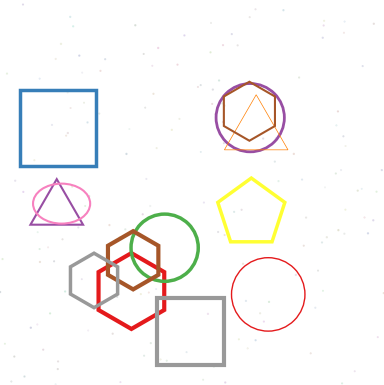[{"shape": "circle", "thickness": 1, "radius": 0.48, "center": [0.697, 0.235]}, {"shape": "hexagon", "thickness": 3, "radius": 0.49, "center": [0.341, 0.244]}, {"shape": "square", "thickness": 2.5, "radius": 0.49, "center": [0.15, 0.668]}, {"shape": "circle", "thickness": 2.5, "radius": 0.44, "center": [0.428, 0.357]}, {"shape": "triangle", "thickness": 1.5, "radius": 0.39, "center": [0.147, 0.456]}, {"shape": "circle", "thickness": 2, "radius": 0.44, "center": [0.65, 0.694]}, {"shape": "triangle", "thickness": 0.5, "radius": 0.48, "center": [0.665, 0.659]}, {"shape": "pentagon", "thickness": 2.5, "radius": 0.46, "center": [0.653, 0.446]}, {"shape": "hexagon", "thickness": 3, "radius": 0.38, "center": [0.346, 0.324]}, {"shape": "hexagon", "thickness": 1.5, "radius": 0.38, "center": [0.648, 0.711]}, {"shape": "oval", "thickness": 1.5, "radius": 0.37, "center": [0.16, 0.471]}, {"shape": "square", "thickness": 3, "radius": 0.44, "center": [0.494, 0.14]}, {"shape": "hexagon", "thickness": 2.5, "radius": 0.35, "center": [0.244, 0.272]}]